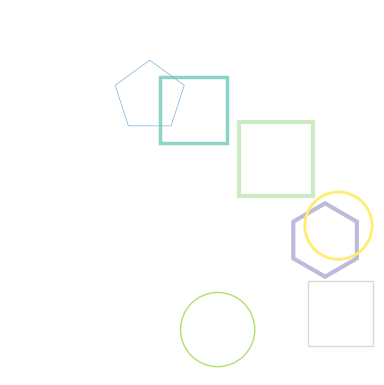[{"shape": "square", "thickness": 2.5, "radius": 0.43, "center": [0.503, 0.715]}, {"shape": "hexagon", "thickness": 3, "radius": 0.48, "center": [0.844, 0.377]}, {"shape": "pentagon", "thickness": 0.5, "radius": 0.47, "center": [0.389, 0.749]}, {"shape": "circle", "thickness": 1, "radius": 0.48, "center": [0.565, 0.144]}, {"shape": "square", "thickness": 1, "radius": 0.42, "center": [0.885, 0.186]}, {"shape": "square", "thickness": 3, "radius": 0.48, "center": [0.717, 0.588]}, {"shape": "circle", "thickness": 2, "radius": 0.44, "center": [0.879, 0.414]}]